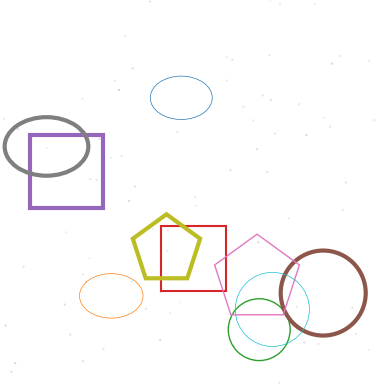[{"shape": "oval", "thickness": 0.5, "radius": 0.4, "center": [0.471, 0.746]}, {"shape": "oval", "thickness": 0.5, "radius": 0.41, "center": [0.289, 0.232]}, {"shape": "circle", "thickness": 1, "radius": 0.4, "center": [0.673, 0.144]}, {"shape": "square", "thickness": 1.5, "radius": 0.43, "center": [0.503, 0.328]}, {"shape": "square", "thickness": 3, "radius": 0.48, "center": [0.173, 0.555]}, {"shape": "circle", "thickness": 3, "radius": 0.55, "center": [0.839, 0.239]}, {"shape": "pentagon", "thickness": 1, "radius": 0.58, "center": [0.668, 0.276]}, {"shape": "oval", "thickness": 3, "radius": 0.54, "center": [0.121, 0.62]}, {"shape": "pentagon", "thickness": 3, "radius": 0.46, "center": [0.432, 0.352]}, {"shape": "circle", "thickness": 0.5, "radius": 0.48, "center": [0.707, 0.196]}]